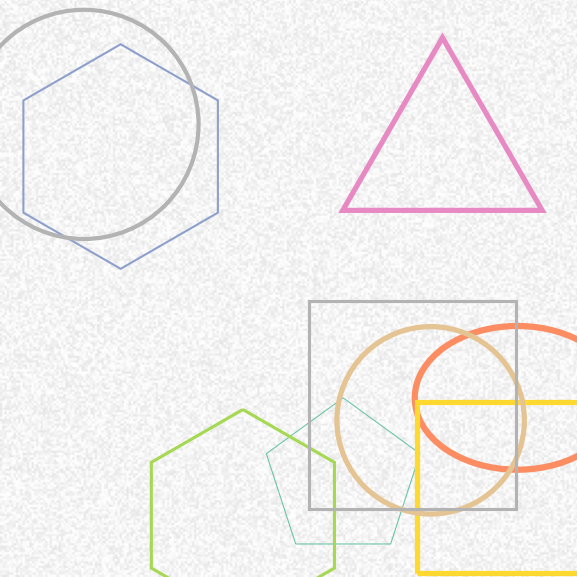[{"shape": "pentagon", "thickness": 0.5, "radius": 0.7, "center": [0.594, 0.17]}, {"shape": "oval", "thickness": 3, "radius": 0.89, "center": [0.896, 0.31]}, {"shape": "hexagon", "thickness": 1, "radius": 0.97, "center": [0.209, 0.728]}, {"shape": "triangle", "thickness": 2.5, "radius": 1.0, "center": [0.766, 0.735]}, {"shape": "hexagon", "thickness": 1.5, "radius": 0.92, "center": [0.421, 0.107]}, {"shape": "square", "thickness": 2.5, "radius": 0.74, "center": [0.87, 0.155]}, {"shape": "circle", "thickness": 2.5, "radius": 0.81, "center": [0.746, 0.271]}, {"shape": "square", "thickness": 1.5, "radius": 0.9, "center": [0.715, 0.298]}, {"shape": "circle", "thickness": 2, "radius": 0.99, "center": [0.145, 0.784]}]